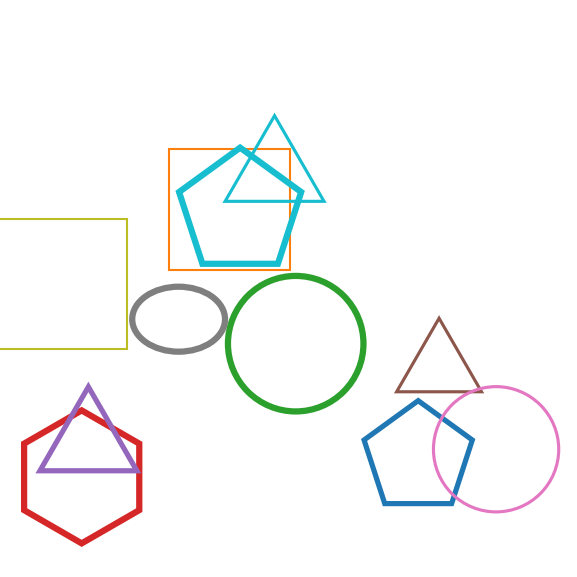[{"shape": "pentagon", "thickness": 2.5, "radius": 0.49, "center": [0.724, 0.207]}, {"shape": "square", "thickness": 1, "radius": 0.52, "center": [0.398, 0.636]}, {"shape": "circle", "thickness": 3, "radius": 0.59, "center": [0.512, 0.404]}, {"shape": "hexagon", "thickness": 3, "radius": 0.58, "center": [0.141, 0.173]}, {"shape": "triangle", "thickness": 2.5, "radius": 0.48, "center": [0.153, 0.232]}, {"shape": "triangle", "thickness": 1.5, "radius": 0.42, "center": [0.76, 0.363]}, {"shape": "circle", "thickness": 1.5, "radius": 0.54, "center": [0.859, 0.221]}, {"shape": "oval", "thickness": 3, "radius": 0.4, "center": [0.309, 0.446]}, {"shape": "square", "thickness": 1, "radius": 0.56, "center": [0.107, 0.507]}, {"shape": "triangle", "thickness": 1.5, "radius": 0.49, "center": [0.475, 0.7]}, {"shape": "pentagon", "thickness": 3, "radius": 0.56, "center": [0.416, 0.632]}]